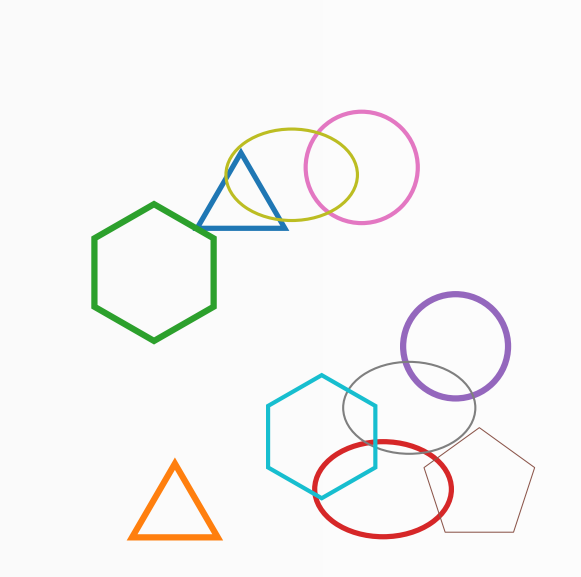[{"shape": "triangle", "thickness": 2.5, "radius": 0.44, "center": [0.415, 0.647]}, {"shape": "triangle", "thickness": 3, "radius": 0.43, "center": [0.301, 0.111]}, {"shape": "hexagon", "thickness": 3, "radius": 0.59, "center": [0.265, 0.527]}, {"shape": "oval", "thickness": 2.5, "radius": 0.59, "center": [0.659, 0.152]}, {"shape": "circle", "thickness": 3, "radius": 0.45, "center": [0.784, 0.399]}, {"shape": "pentagon", "thickness": 0.5, "radius": 0.5, "center": [0.825, 0.159]}, {"shape": "circle", "thickness": 2, "radius": 0.48, "center": [0.622, 0.709]}, {"shape": "oval", "thickness": 1, "radius": 0.57, "center": [0.704, 0.293]}, {"shape": "oval", "thickness": 1.5, "radius": 0.57, "center": [0.502, 0.696]}, {"shape": "hexagon", "thickness": 2, "radius": 0.53, "center": [0.553, 0.243]}]